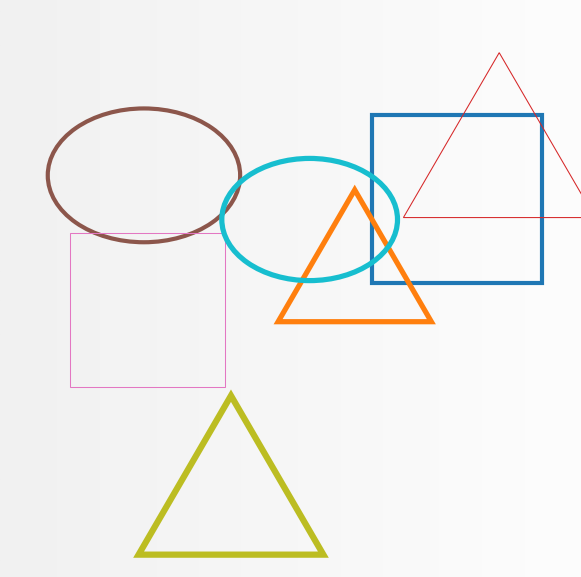[{"shape": "square", "thickness": 2, "radius": 0.73, "center": [0.786, 0.655]}, {"shape": "triangle", "thickness": 2.5, "radius": 0.76, "center": [0.61, 0.518]}, {"shape": "triangle", "thickness": 0.5, "radius": 0.95, "center": [0.859, 0.718]}, {"shape": "oval", "thickness": 2, "radius": 0.83, "center": [0.248, 0.696]}, {"shape": "square", "thickness": 0.5, "radius": 0.67, "center": [0.254, 0.462]}, {"shape": "triangle", "thickness": 3, "radius": 0.92, "center": [0.397, 0.13]}, {"shape": "oval", "thickness": 2.5, "radius": 0.76, "center": [0.533, 0.619]}]